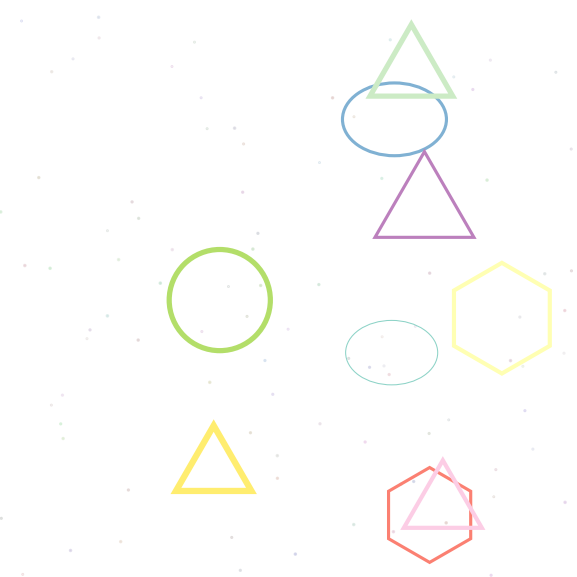[{"shape": "oval", "thickness": 0.5, "radius": 0.4, "center": [0.678, 0.389]}, {"shape": "hexagon", "thickness": 2, "radius": 0.48, "center": [0.869, 0.448]}, {"shape": "hexagon", "thickness": 1.5, "radius": 0.41, "center": [0.744, 0.107]}, {"shape": "oval", "thickness": 1.5, "radius": 0.45, "center": [0.683, 0.792]}, {"shape": "circle", "thickness": 2.5, "radius": 0.44, "center": [0.381, 0.48]}, {"shape": "triangle", "thickness": 2, "radius": 0.39, "center": [0.767, 0.124]}, {"shape": "triangle", "thickness": 1.5, "radius": 0.49, "center": [0.735, 0.638]}, {"shape": "triangle", "thickness": 2.5, "radius": 0.41, "center": [0.712, 0.874]}, {"shape": "triangle", "thickness": 3, "radius": 0.38, "center": [0.37, 0.187]}]